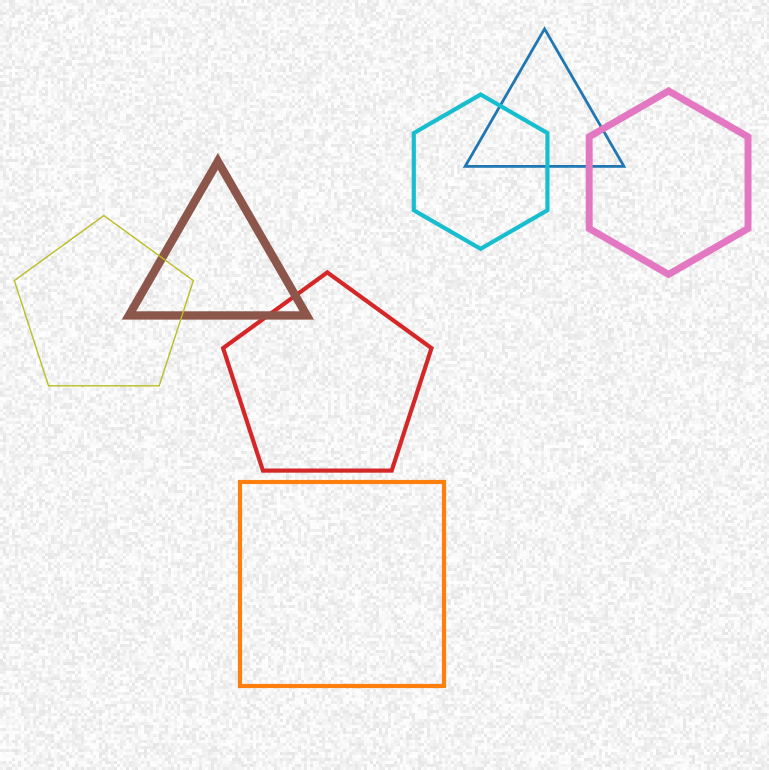[{"shape": "triangle", "thickness": 1, "radius": 0.6, "center": [0.707, 0.843]}, {"shape": "square", "thickness": 1.5, "radius": 0.66, "center": [0.444, 0.242]}, {"shape": "pentagon", "thickness": 1.5, "radius": 0.71, "center": [0.425, 0.504]}, {"shape": "triangle", "thickness": 3, "radius": 0.67, "center": [0.283, 0.657]}, {"shape": "hexagon", "thickness": 2.5, "radius": 0.6, "center": [0.868, 0.763]}, {"shape": "pentagon", "thickness": 0.5, "radius": 0.61, "center": [0.135, 0.598]}, {"shape": "hexagon", "thickness": 1.5, "radius": 0.5, "center": [0.624, 0.777]}]